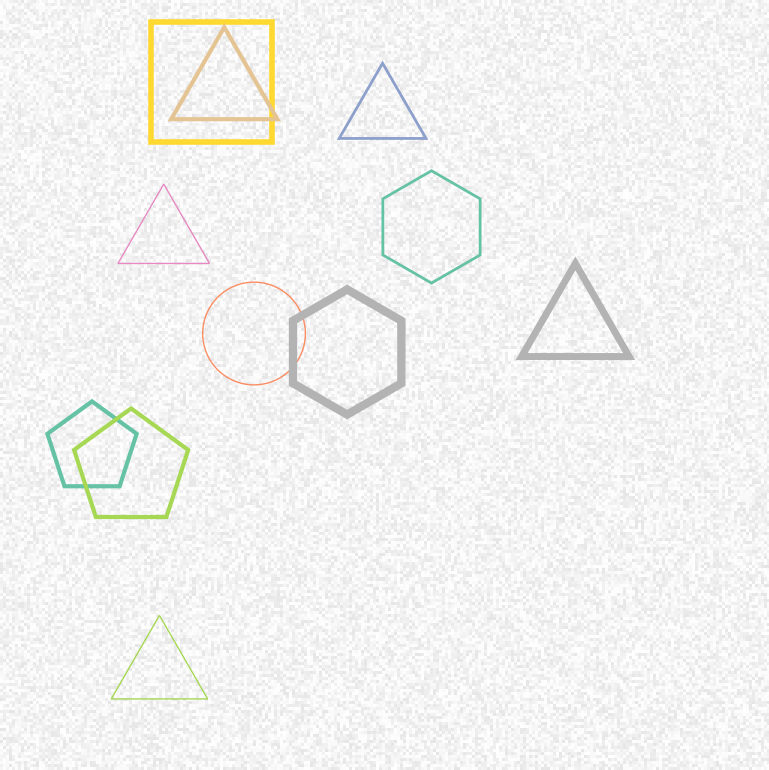[{"shape": "hexagon", "thickness": 1, "radius": 0.36, "center": [0.56, 0.705]}, {"shape": "pentagon", "thickness": 1.5, "radius": 0.3, "center": [0.12, 0.418]}, {"shape": "circle", "thickness": 0.5, "radius": 0.33, "center": [0.33, 0.567]}, {"shape": "triangle", "thickness": 1, "radius": 0.33, "center": [0.497, 0.853]}, {"shape": "triangle", "thickness": 0.5, "radius": 0.34, "center": [0.213, 0.692]}, {"shape": "pentagon", "thickness": 1.5, "radius": 0.39, "center": [0.17, 0.392]}, {"shape": "triangle", "thickness": 0.5, "radius": 0.36, "center": [0.207, 0.128]}, {"shape": "square", "thickness": 2, "radius": 0.39, "center": [0.275, 0.894]}, {"shape": "triangle", "thickness": 1.5, "radius": 0.4, "center": [0.291, 0.885]}, {"shape": "hexagon", "thickness": 3, "radius": 0.41, "center": [0.451, 0.543]}, {"shape": "triangle", "thickness": 2.5, "radius": 0.4, "center": [0.747, 0.577]}]